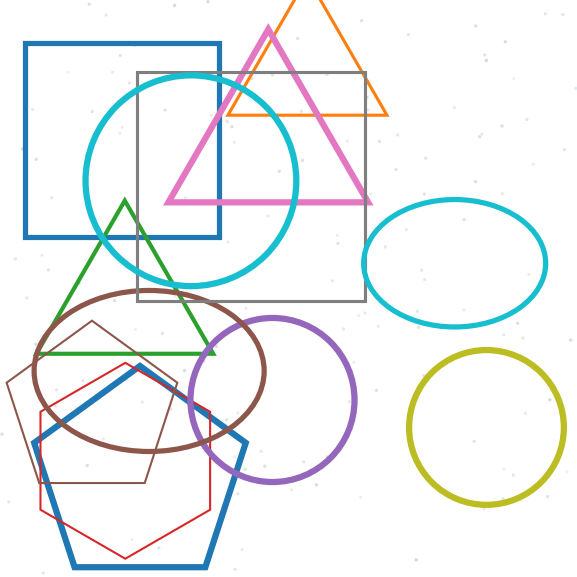[{"shape": "square", "thickness": 2.5, "radius": 0.84, "center": [0.211, 0.757]}, {"shape": "pentagon", "thickness": 3, "radius": 0.96, "center": [0.242, 0.173]}, {"shape": "triangle", "thickness": 1.5, "radius": 0.79, "center": [0.532, 0.879]}, {"shape": "triangle", "thickness": 2, "radius": 0.88, "center": [0.216, 0.475]}, {"shape": "hexagon", "thickness": 1, "radius": 0.85, "center": [0.217, 0.201]}, {"shape": "circle", "thickness": 3, "radius": 0.71, "center": [0.472, 0.307]}, {"shape": "oval", "thickness": 2.5, "radius": 1.0, "center": [0.258, 0.357]}, {"shape": "pentagon", "thickness": 1, "radius": 0.78, "center": [0.159, 0.288]}, {"shape": "triangle", "thickness": 3, "radius": 1.0, "center": [0.465, 0.749]}, {"shape": "square", "thickness": 1.5, "radius": 0.99, "center": [0.435, 0.676]}, {"shape": "circle", "thickness": 3, "radius": 0.67, "center": [0.842, 0.259]}, {"shape": "oval", "thickness": 2.5, "radius": 0.79, "center": [0.787, 0.543]}, {"shape": "circle", "thickness": 3, "radius": 0.91, "center": [0.331, 0.686]}]